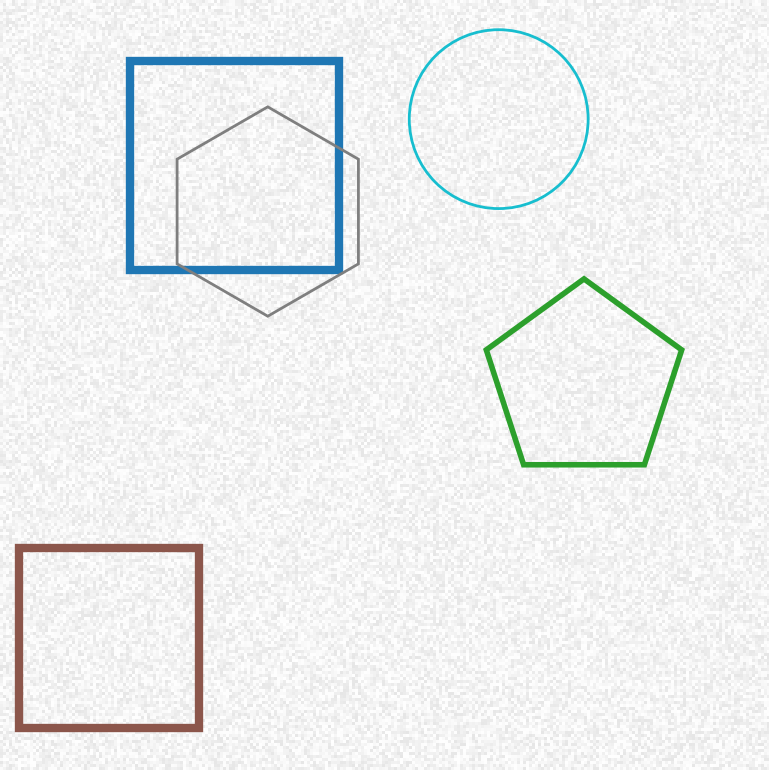[{"shape": "square", "thickness": 3, "radius": 0.68, "center": [0.305, 0.785]}, {"shape": "pentagon", "thickness": 2, "radius": 0.67, "center": [0.758, 0.504]}, {"shape": "square", "thickness": 3, "radius": 0.58, "center": [0.142, 0.172]}, {"shape": "hexagon", "thickness": 1, "radius": 0.68, "center": [0.348, 0.725]}, {"shape": "circle", "thickness": 1, "radius": 0.58, "center": [0.648, 0.845]}]